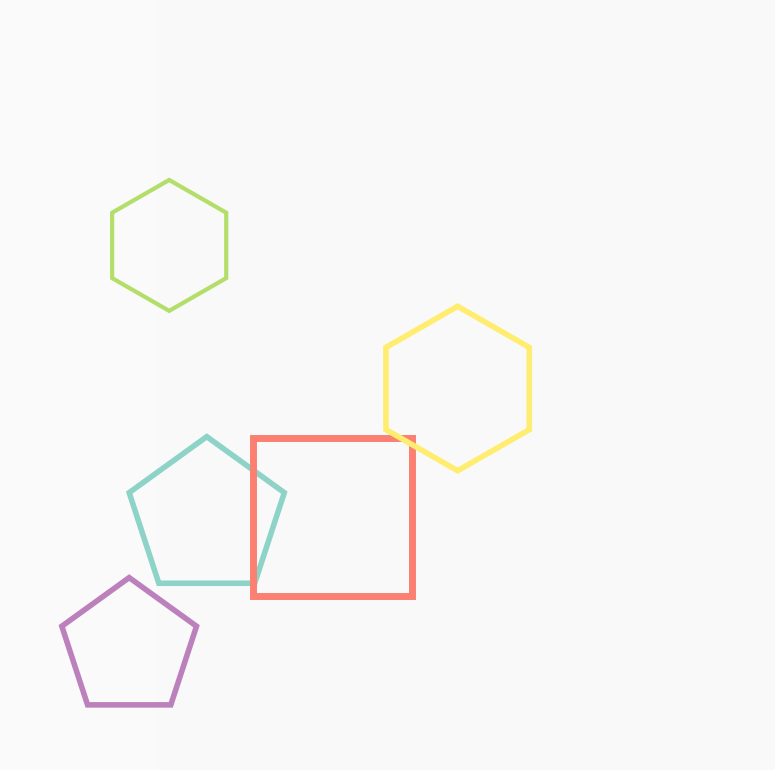[{"shape": "pentagon", "thickness": 2, "radius": 0.53, "center": [0.267, 0.328]}, {"shape": "square", "thickness": 2.5, "radius": 0.51, "center": [0.429, 0.329]}, {"shape": "hexagon", "thickness": 1.5, "radius": 0.42, "center": [0.218, 0.681]}, {"shape": "pentagon", "thickness": 2, "radius": 0.46, "center": [0.167, 0.158]}, {"shape": "hexagon", "thickness": 2, "radius": 0.53, "center": [0.59, 0.495]}]